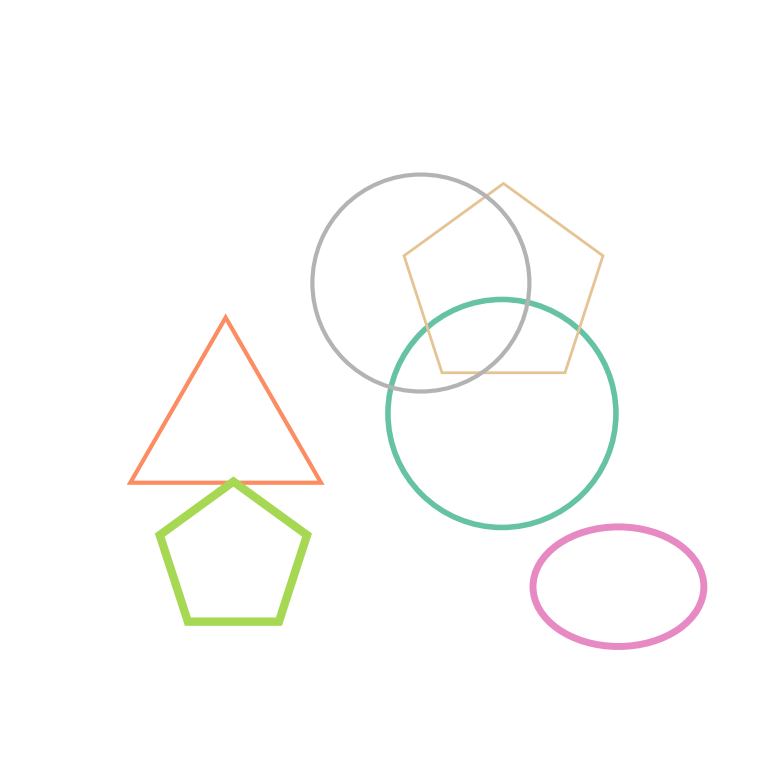[{"shape": "circle", "thickness": 2, "radius": 0.74, "center": [0.652, 0.463]}, {"shape": "triangle", "thickness": 1.5, "radius": 0.71, "center": [0.293, 0.445]}, {"shape": "oval", "thickness": 2.5, "radius": 0.55, "center": [0.803, 0.238]}, {"shape": "pentagon", "thickness": 3, "radius": 0.5, "center": [0.303, 0.274]}, {"shape": "pentagon", "thickness": 1, "radius": 0.68, "center": [0.654, 0.626]}, {"shape": "circle", "thickness": 1.5, "radius": 0.7, "center": [0.547, 0.632]}]